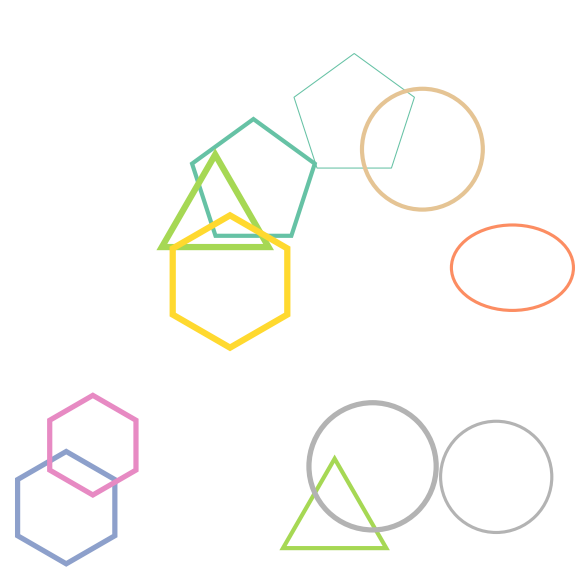[{"shape": "pentagon", "thickness": 2, "radius": 0.56, "center": [0.439, 0.681]}, {"shape": "pentagon", "thickness": 0.5, "radius": 0.55, "center": [0.613, 0.797]}, {"shape": "oval", "thickness": 1.5, "radius": 0.53, "center": [0.887, 0.536]}, {"shape": "hexagon", "thickness": 2.5, "radius": 0.49, "center": [0.115, 0.12]}, {"shape": "hexagon", "thickness": 2.5, "radius": 0.43, "center": [0.161, 0.228]}, {"shape": "triangle", "thickness": 2, "radius": 0.52, "center": [0.579, 0.102]}, {"shape": "triangle", "thickness": 3, "radius": 0.53, "center": [0.373, 0.625]}, {"shape": "hexagon", "thickness": 3, "radius": 0.57, "center": [0.398, 0.512]}, {"shape": "circle", "thickness": 2, "radius": 0.52, "center": [0.731, 0.741]}, {"shape": "circle", "thickness": 1.5, "radius": 0.48, "center": [0.859, 0.173]}, {"shape": "circle", "thickness": 2.5, "radius": 0.55, "center": [0.645, 0.192]}]